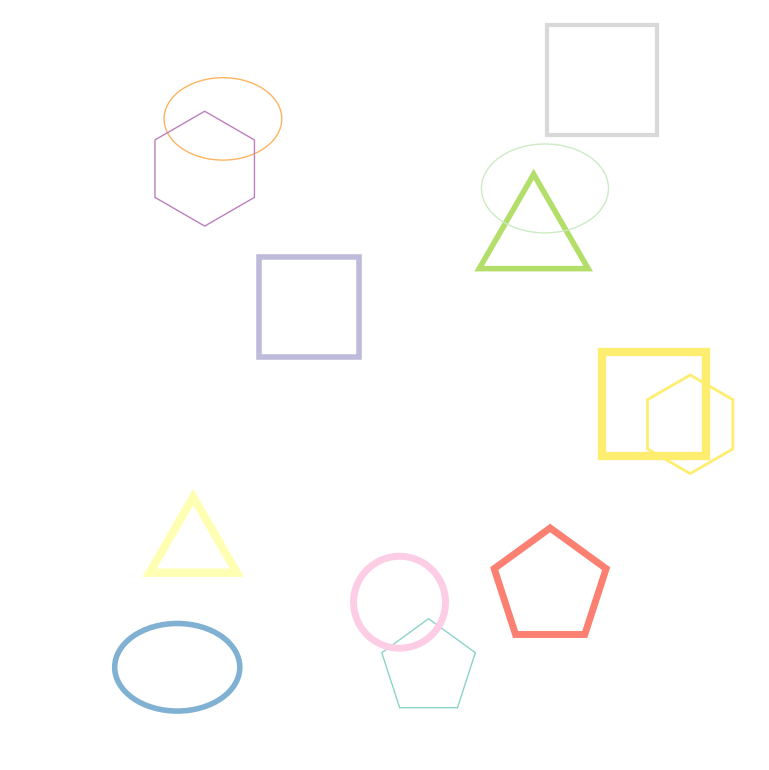[{"shape": "pentagon", "thickness": 0.5, "radius": 0.32, "center": [0.557, 0.133]}, {"shape": "triangle", "thickness": 3, "radius": 0.33, "center": [0.251, 0.289]}, {"shape": "square", "thickness": 2, "radius": 0.33, "center": [0.401, 0.601]}, {"shape": "pentagon", "thickness": 2.5, "radius": 0.38, "center": [0.715, 0.238]}, {"shape": "oval", "thickness": 2, "radius": 0.41, "center": [0.23, 0.133]}, {"shape": "oval", "thickness": 0.5, "radius": 0.38, "center": [0.29, 0.846]}, {"shape": "triangle", "thickness": 2, "radius": 0.41, "center": [0.693, 0.692]}, {"shape": "circle", "thickness": 2.5, "radius": 0.3, "center": [0.519, 0.218]}, {"shape": "square", "thickness": 1.5, "radius": 0.36, "center": [0.781, 0.896]}, {"shape": "hexagon", "thickness": 0.5, "radius": 0.37, "center": [0.266, 0.781]}, {"shape": "oval", "thickness": 0.5, "radius": 0.41, "center": [0.708, 0.755]}, {"shape": "hexagon", "thickness": 1, "radius": 0.32, "center": [0.896, 0.449]}, {"shape": "square", "thickness": 3, "radius": 0.34, "center": [0.849, 0.476]}]